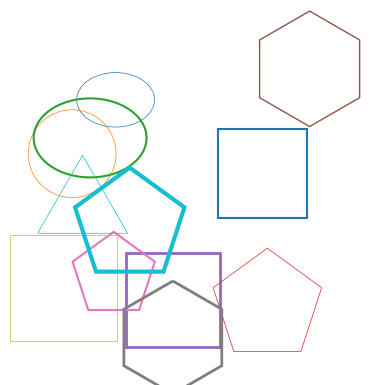[{"shape": "oval", "thickness": 0.5, "radius": 0.51, "center": [0.3, 0.741]}, {"shape": "square", "thickness": 1.5, "radius": 0.58, "center": [0.681, 0.55]}, {"shape": "circle", "thickness": 0.5, "radius": 0.57, "center": [0.187, 0.601]}, {"shape": "oval", "thickness": 1.5, "radius": 0.73, "center": [0.234, 0.642]}, {"shape": "pentagon", "thickness": 0.5, "radius": 0.74, "center": [0.694, 0.207]}, {"shape": "square", "thickness": 2, "radius": 0.61, "center": [0.449, 0.22]}, {"shape": "hexagon", "thickness": 1, "radius": 0.75, "center": [0.804, 0.821]}, {"shape": "pentagon", "thickness": 1.5, "radius": 0.56, "center": [0.295, 0.286]}, {"shape": "hexagon", "thickness": 2, "radius": 0.73, "center": [0.449, 0.123]}, {"shape": "square", "thickness": 0.5, "radius": 0.69, "center": [0.165, 0.252]}, {"shape": "pentagon", "thickness": 3, "radius": 0.75, "center": [0.337, 0.415]}, {"shape": "triangle", "thickness": 0.5, "radius": 0.68, "center": [0.215, 0.462]}]